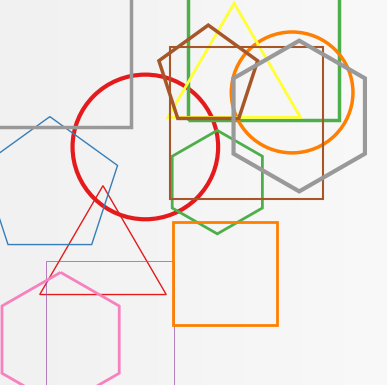[{"shape": "triangle", "thickness": 1, "radius": 0.94, "center": [0.266, 0.329]}, {"shape": "circle", "thickness": 3, "radius": 0.94, "center": [0.375, 0.618]}, {"shape": "pentagon", "thickness": 1, "radius": 0.92, "center": [0.129, 0.513]}, {"shape": "square", "thickness": 2.5, "radius": 0.97, "center": [0.68, 0.883]}, {"shape": "hexagon", "thickness": 2, "radius": 0.67, "center": [0.561, 0.527]}, {"shape": "square", "thickness": 0.5, "radius": 0.83, "center": [0.284, 0.157]}, {"shape": "circle", "thickness": 2.5, "radius": 0.78, "center": [0.754, 0.76]}, {"shape": "square", "thickness": 2, "radius": 0.67, "center": [0.58, 0.29]}, {"shape": "triangle", "thickness": 2, "radius": 0.99, "center": [0.604, 0.794]}, {"shape": "square", "thickness": 1.5, "radius": 0.99, "center": [0.636, 0.681]}, {"shape": "pentagon", "thickness": 2.5, "radius": 0.67, "center": [0.537, 0.801]}, {"shape": "hexagon", "thickness": 2, "radius": 0.87, "center": [0.156, 0.118]}, {"shape": "hexagon", "thickness": 3, "radius": 0.98, "center": [0.772, 0.699]}, {"shape": "square", "thickness": 2.5, "radius": 0.9, "center": [0.159, 0.85]}]